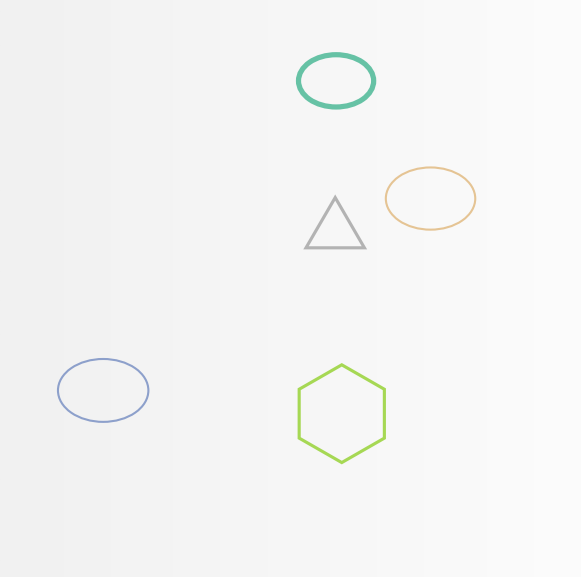[{"shape": "oval", "thickness": 2.5, "radius": 0.32, "center": [0.578, 0.859]}, {"shape": "oval", "thickness": 1, "radius": 0.39, "center": [0.178, 0.323]}, {"shape": "hexagon", "thickness": 1.5, "radius": 0.42, "center": [0.588, 0.283]}, {"shape": "oval", "thickness": 1, "radius": 0.38, "center": [0.741, 0.655]}, {"shape": "triangle", "thickness": 1.5, "radius": 0.29, "center": [0.577, 0.599]}]